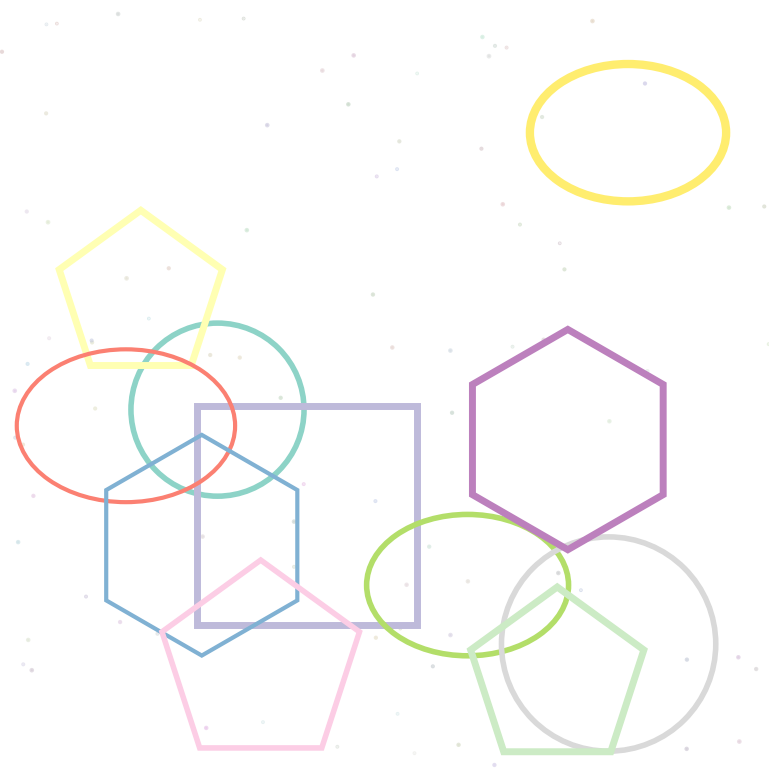[{"shape": "circle", "thickness": 2, "radius": 0.56, "center": [0.282, 0.468]}, {"shape": "pentagon", "thickness": 2.5, "radius": 0.56, "center": [0.183, 0.615]}, {"shape": "square", "thickness": 2.5, "radius": 0.71, "center": [0.399, 0.331]}, {"shape": "oval", "thickness": 1.5, "radius": 0.71, "center": [0.164, 0.447]}, {"shape": "hexagon", "thickness": 1.5, "radius": 0.72, "center": [0.262, 0.292]}, {"shape": "oval", "thickness": 2, "radius": 0.66, "center": [0.607, 0.24]}, {"shape": "pentagon", "thickness": 2, "radius": 0.67, "center": [0.339, 0.138]}, {"shape": "circle", "thickness": 2, "radius": 0.7, "center": [0.79, 0.164]}, {"shape": "hexagon", "thickness": 2.5, "radius": 0.72, "center": [0.737, 0.429]}, {"shape": "pentagon", "thickness": 2.5, "radius": 0.59, "center": [0.724, 0.119]}, {"shape": "oval", "thickness": 3, "radius": 0.64, "center": [0.816, 0.828]}]